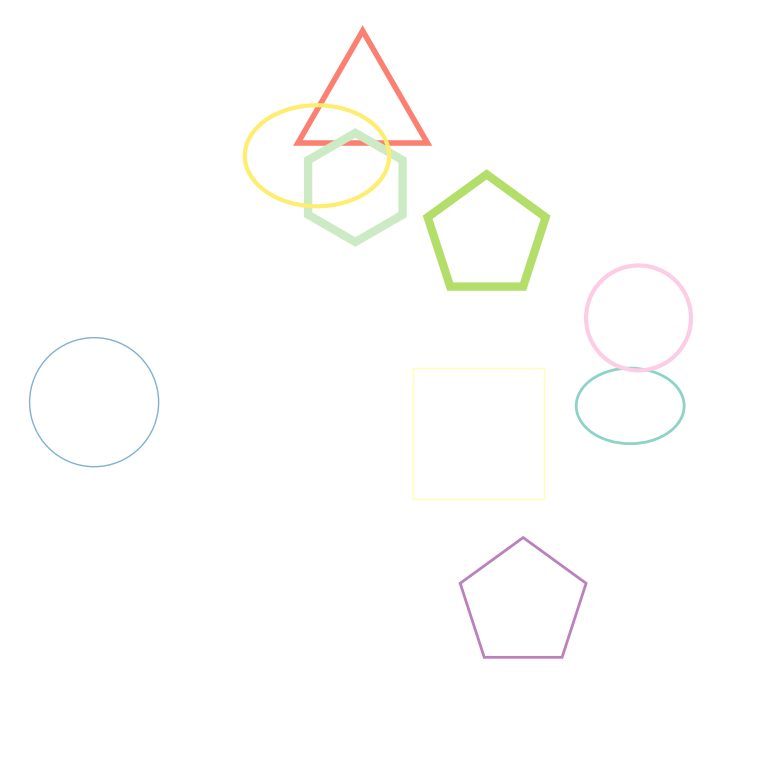[{"shape": "oval", "thickness": 1, "radius": 0.35, "center": [0.818, 0.473]}, {"shape": "square", "thickness": 0.5, "radius": 0.42, "center": [0.621, 0.437]}, {"shape": "triangle", "thickness": 2, "radius": 0.49, "center": [0.471, 0.863]}, {"shape": "circle", "thickness": 0.5, "radius": 0.42, "center": [0.122, 0.478]}, {"shape": "pentagon", "thickness": 3, "radius": 0.4, "center": [0.632, 0.693]}, {"shape": "circle", "thickness": 1.5, "radius": 0.34, "center": [0.829, 0.587]}, {"shape": "pentagon", "thickness": 1, "radius": 0.43, "center": [0.679, 0.216]}, {"shape": "hexagon", "thickness": 3, "radius": 0.35, "center": [0.461, 0.757]}, {"shape": "oval", "thickness": 1.5, "radius": 0.47, "center": [0.412, 0.798]}]